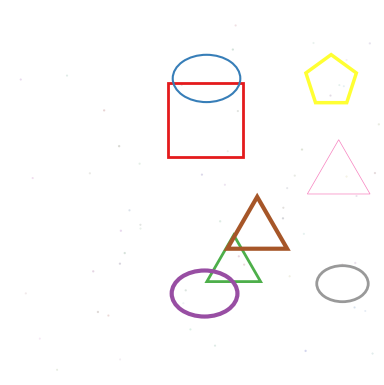[{"shape": "square", "thickness": 2, "radius": 0.48, "center": [0.534, 0.688]}, {"shape": "oval", "thickness": 1.5, "radius": 0.44, "center": [0.536, 0.796]}, {"shape": "triangle", "thickness": 2, "radius": 0.4, "center": [0.607, 0.309]}, {"shape": "oval", "thickness": 3, "radius": 0.43, "center": [0.531, 0.238]}, {"shape": "pentagon", "thickness": 2.5, "radius": 0.34, "center": [0.86, 0.789]}, {"shape": "triangle", "thickness": 3, "radius": 0.45, "center": [0.668, 0.399]}, {"shape": "triangle", "thickness": 0.5, "radius": 0.47, "center": [0.88, 0.543]}, {"shape": "oval", "thickness": 2, "radius": 0.33, "center": [0.89, 0.263]}]